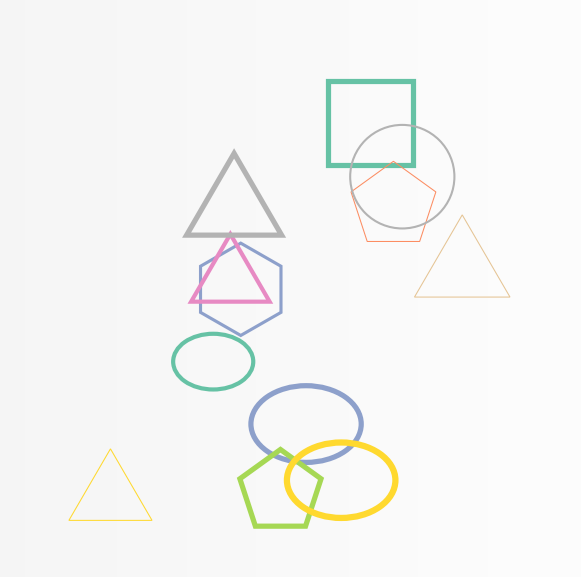[{"shape": "oval", "thickness": 2, "radius": 0.34, "center": [0.367, 0.373]}, {"shape": "square", "thickness": 2.5, "radius": 0.37, "center": [0.637, 0.786]}, {"shape": "pentagon", "thickness": 0.5, "radius": 0.38, "center": [0.677, 0.643]}, {"shape": "oval", "thickness": 2.5, "radius": 0.47, "center": [0.527, 0.265]}, {"shape": "hexagon", "thickness": 1.5, "radius": 0.4, "center": [0.414, 0.498]}, {"shape": "triangle", "thickness": 2, "radius": 0.39, "center": [0.396, 0.516]}, {"shape": "pentagon", "thickness": 2.5, "radius": 0.37, "center": [0.483, 0.147]}, {"shape": "triangle", "thickness": 0.5, "radius": 0.41, "center": [0.19, 0.139]}, {"shape": "oval", "thickness": 3, "radius": 0.47, "center": [0.587, 0.168]}, {"shape": "triangle", "thickness": 0.5, "radius": 0.47, "center": [0.795, 0.532]}, {"shape": "circle", "thickness": 1, "radius": 0.45, "center": [0.692, 0.693]}, {"shape": "triangle", "thickness": 2.5, "radius": 0.47, "center": [0.403, 0.639]}]